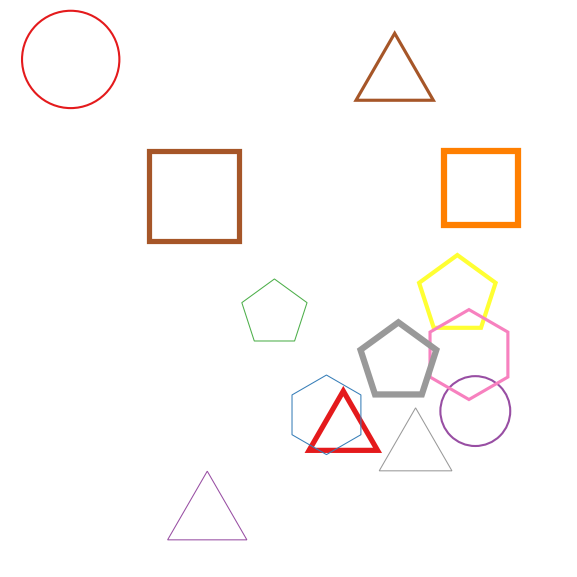[{"shape": "circle", "thickness": 1, "radius": 0.42, "center": [0.122, 0.896]}, {"shape": "triangle", "thickness": 2.5, "radius": 0.34, "center": [0.594, 0.254]}, {"shape": "hexagon", "thickness": 0.5, "radius": 0.34, "center": [0.565, 0.281]}, {"shape": "pentagon", "thickness": 0.5, "radius": 0.3, "center": [0.475, 0.457]}, {"shape": "triangle", "thickness": 0.5, "radius": 0.4, "center": [0.359, 0.104]}, {"shape": "circle", "thickness": 1, "radius": 0.3, "center": [0.823, 0.287]}, {"shape": "square", "thickness": 3, "radius": 0.32, "center": [0.833, 0.673]}, {"shape": "pentagon", "thickness": 2, "radius": 0.35, "center": [0.792, 0.488]}, {"shape": "triangle", "thickness": 1.5, "radius": 0.39, "center": [0.683, 0.864]}, {"shape": "square", "thickness": 2.5, "radius": 0.39, "center": [0.335, 0.66]}, {"shape": "hexagon", "thickness": 1.5, "radius": 0.39, "center": [0.812, 0.385]}, {"shape": "triangle", "thickness": 0.5, "radius": 0.36, "center": [0.72, 0.22]}, {"shape": "pentagon", "thickness": 3, "radius": 0.34, "center": [0.69, 0.372]}]